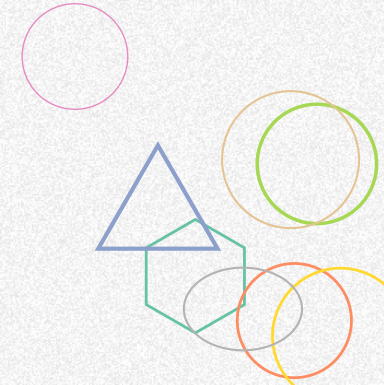[{"shape": "hexagon", "thickness": 2, "radius": 0.74, "center": [0.507, 0.283]}, {"shape": "circle", "thickness": 2, "radius": 0.74, "center": [0.765, 0.167]}, {"shape": "triangle", "thickness": 3, "radius": 0.89, "center": [0.41, 0.444]}, {"shape": "circle", "thickness": 1, "radius": 0.69, "center": [0.195, 0.853]}, {"shape": "circle", "thickness": 2.5, "radius": 0.78, "center": [0.823, 0.574]}, {"shape": "circle", "thickness": 2, "radius": 0.88, "center": [0.884, 0.127]}, {"shape": "circle", "thickness": 1.5, "radius": 0.89, "center": [0.755, 0.585]}, {"shape": "oval", "thickness": 1.5, "radius": 0.77, "center": [0.631, 0.197]}]